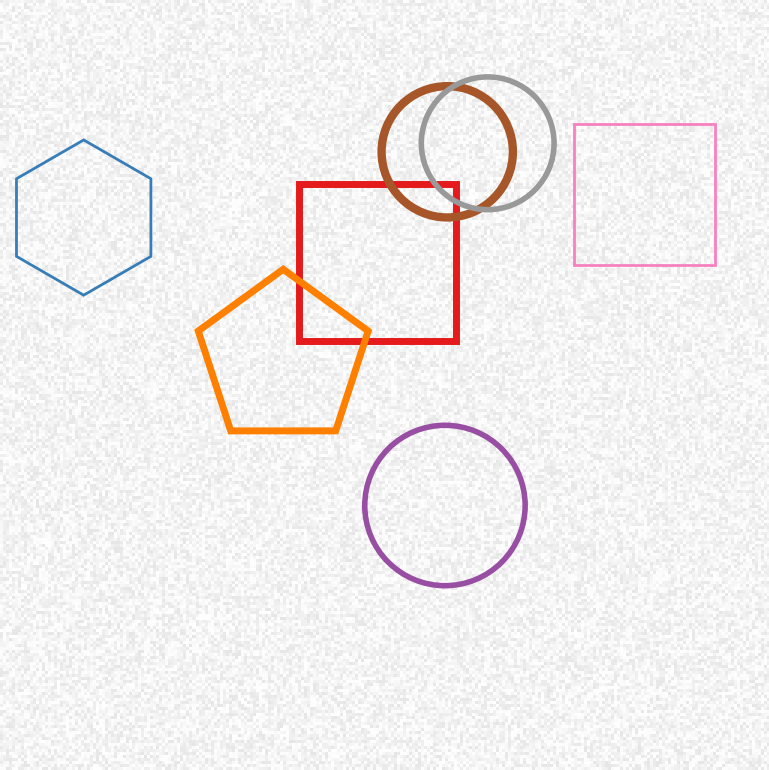[{"shape": "square", "thickness": 2.5, "radius": 0.51, "center": [0.49, 0.659]}, {"shape": "hexagon", "thickness": 1, "radius": 0.5, "center": [0.109, 0.717]}, {"shape": "circle", "thickness": 2, "radius": 0.52, "center": [0.578, 0.344]}, {"shape": "pentagon", "thickness": 2.5, "radius": 0.58, "center": [0.368, 0.534]}, {"shape": "circle", "thickness": 3, "radius": 0.43, "center": [0.581, 0.803]}, {"shape": "square", "thickness": 1, "radius": 0.46, "center": [0.837, 0.747]}, {"shape": "circle", "thickness": 2, "radius": 0.43, "center": [0.633, 0.814]}]